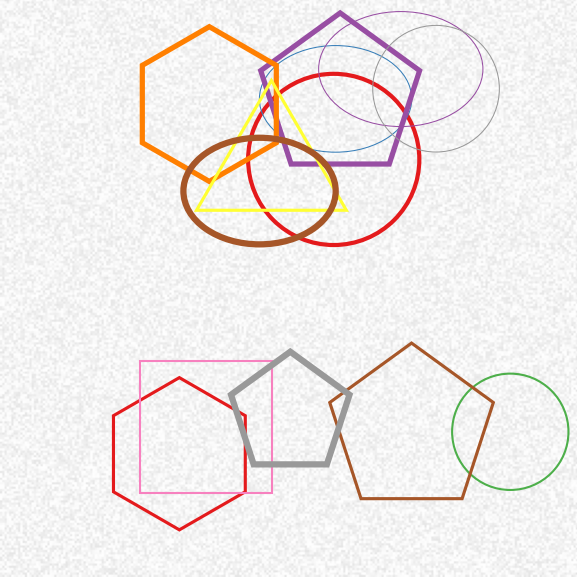[{"shape": "circle", "thickness": 2, "radius": 0.74, "center": [0.578, 0.723]}, {"shape": "hexagon", "thickness": 1.5, "radius": 0.66, "center": [0.311, 0.213]}, {"shape": "oval", "thickness": 0.5, "radius": 0.66, "center": [0.581, 0.828]}, {"shape": "circle", "thickness": 1, "radius": 0.5, "center": [0.884, 0.251]}, {"shape": "oval", "thickness": 0.5, "radius": 0.71, "center": [0.694, 0.88]}, {"shape": "pentagon", "thickness": 2.5, "radius": 0.72, "center": [0.589, 0.832]}, {"shape": "hexagon", "thickness": 2.5, "radius": 0.67, "center": [0.362, 0.819]}, {"shape": "triangle", "thickness": 1.5, "radius": 0.75, "center": [0.47, 0.71]}, {"shape": "pentagon", "thickness": 1.5, "radius": 0.74, "center": [0.713, 0.256]}, {"shape": "oval", "thickness": 3, "radius": 0.66, "center": [0.449, 0.668]}, {"shape": "square", "thickness": 1, "radius": 0.57, "center": [0.357, 0.26]}, {"shape": "pentagon", "thickness": 3, "radius": 0.54, "center": [0.503, 0.282]}, {"shape": "circle", "thickness": 0.5, "radius": 0.55, "center": [0.755, 0.846]}]